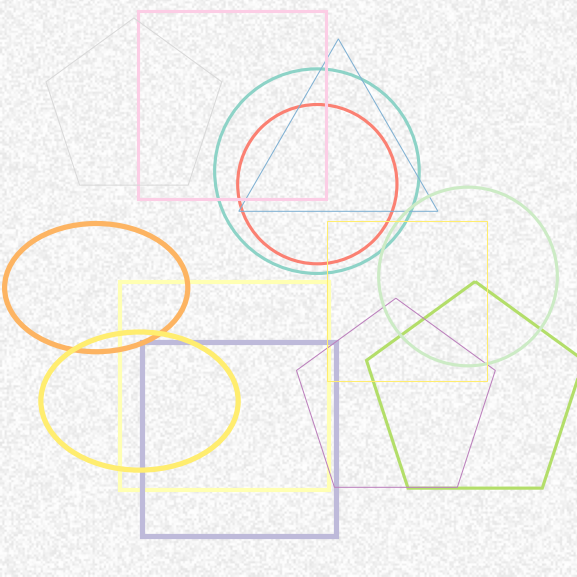[{"shape": "circle", "thickness": 1.5, "radius": 0.89, "center": [0.549, 0.703]}, {"shape": "square", "thickness": 2, "radius": 0.9, "center": [0.388, 0.33]}, {"shape": "square", "thickness": 2.5, "radius": 0.84, "center": [0.413, 0.239]}, {"shape": "circle", "thickness": 1.5, "radius": 0.69, "center": [0.549, 0.68]}, {"shape": "triangle", "thickness": 0.5, "radius": 1.0, "center": [0.586, 0.733]}, {"shape": "oval", "thickness": 2.5, "radius": 0.79, "center": [0.167, 0.501]}, {"shape": "pentagon", "thickness": 1.5, "radius": 0.99, "center": [0.823, 0.314]}, {"shape": "square", "thickness": 1.5, "radius": 0.81, "center": [0.402, 0.818]}, {"shape": "pentagon", "thickness": 0.5, "radius": 0.8, "center": [0.232, 0.808]}, {"shape": "pentagon", "thickness": 0.5, "radius": 0.9, "center": [0.686, 0.302]}, {"shape": "circle", "thickness": 1.5, "radius": 0.77, "center": [0.81, 0.52]}, {"shape": "square", "thickness": 0.5, "radius": 0.69, "center": [0.705, 0.478]}, {"shape": "oval", "thickness": 2.5, "radius": 0.85, "center": [0.242, 0.305]}]